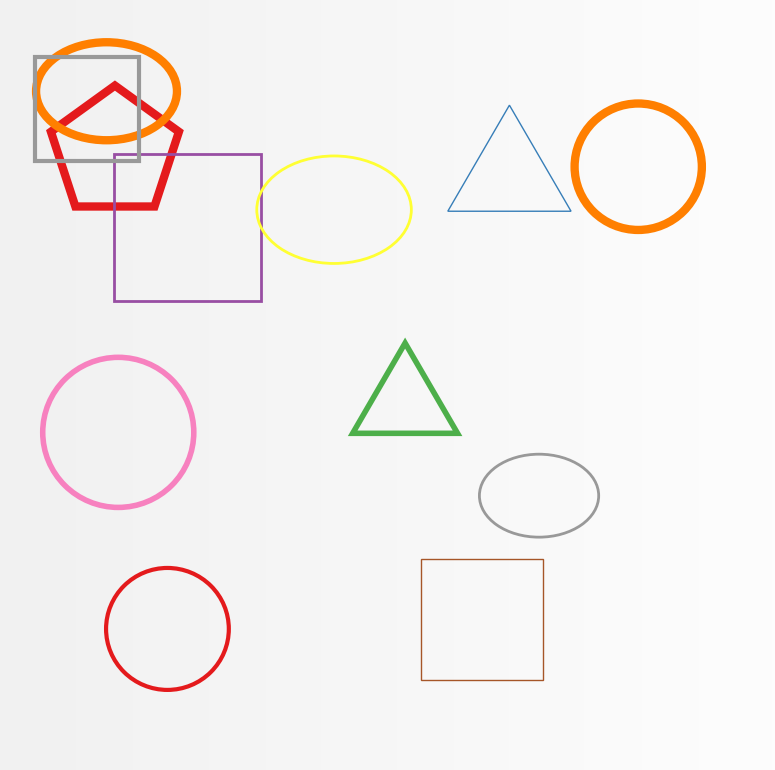[{"shape": "pentagon", "thickness": 3, "radius": 0.43, "center": [0.148, 0.802]}, {"shape": "circle", "thickness": 1.5, "radius": 0.4, "center": [0.216, 0.183]}, {"shape": "triangle", "thickness": 0.5, "radius": 0.46, "center": [0.657, 0.772]}, {"shape": "triangle", "thickness": 2, "radius": 0.39, "center": [0.523, 0.476]}, {"shape": "square", "thickness": 1, "radius": 0.48, "center": [0.242, 0.705]}, {"shape": "circle", "thickness": 3, "radius": 0.41, "center": [0.824, 0.783]}, {"shape": "oval", "thickness": 3, "radius": 0.45, "center": [0.137, 0.881]}, {"shape": "oval", "thickness": 1, "radius": 0.5, "center": [0.431, 0.728]}, {"shape": "square", "thickness": 0.5, "radius": 0.4, "center": [0.622, 0.195]}, {"shape": "circle", "thickness": 2, "radius": 0.49, "center": [0.153, 0.438]}, {"shape": "oval", "thickness": 1, "radius": 0.38, "center": [0.696, 0.356]}, {"shape": "square", "thickness": 1.5, "radius": 0.34, "center": [0.112, 0.858]}]